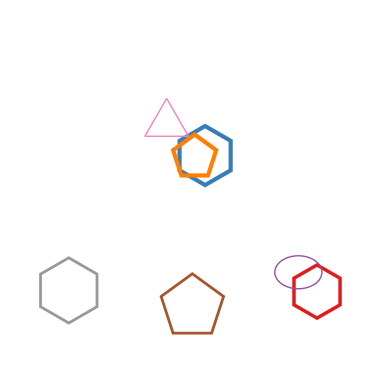[{"shape": "hexagon", "thickness": 2.5, "radius": 0.35, "center": [0.823, 0.243]}, {"shape": "hexagon", "thickness": 3, "radius": 0.38, "center": [0.533, 0.596]}, {"shape": "oval", "thickness": 1, "radius": 0.31, "center": [0.775, 0.293]}, {"shape": "pentagon", "thickness": 3, "radius": 0.29, "center": [0.506, 0.592]}, {"shape": "pentagon", "thickness": 2, "radius": 0.43, "center": [0.5, 0.204]}, {"shape": "triangle", "thickness": 1, "radius": 0.33, "center": [0.433, 0.679]}, {"shape": "hexagon", "thickness": 2, "radius": 0.42, "center": [0.179, 0.246]}]